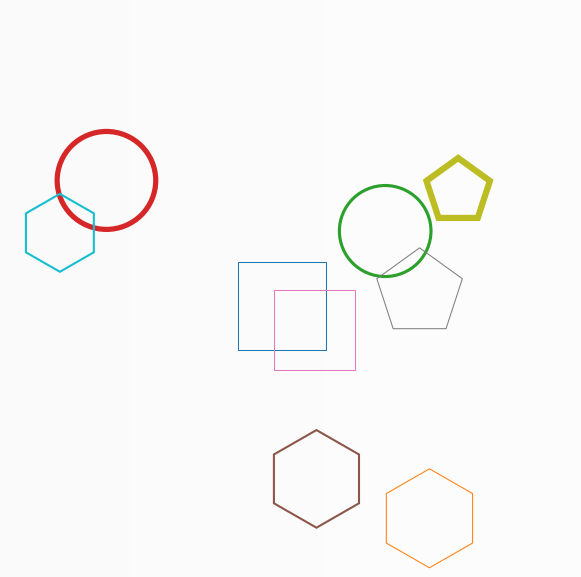[{"shape": "square", "thickness": 0.5, "radius": 0.38, "center": [0.485, 0.469]}, {"shape": "hexagon", "thickness": 0.5, "radius": 0.43, "center": [0.739, 0.102]}, {"shape": "circle", "thickness": 1.5, "radius": 0.39, "center": [0.663, 0.599]}, {"shape": "circle", "thickness": 2.5, "radius": 0.42, "center": [0.183, 0.687]}, {"shape": "hexagon", "thickness": 1, "radius": 0.42, "center": [0.544, 0.17]}, {"shape": "square", "thickness": 0.5, "radius": 0.35, "center": [0.542, 0.428]}, {"shape": "pentagon", "thickness": 0.5, "radius": 0.39, "center": [0.722, 0.493]}, {"shape": "pentagon", "thickness": 3, "radius": 0.29, "center": [0.788, 0.668]}, {"shape": "hexagon", "thickness": 1, "radius": 0.34, "center": [0.103, 0.596]}]